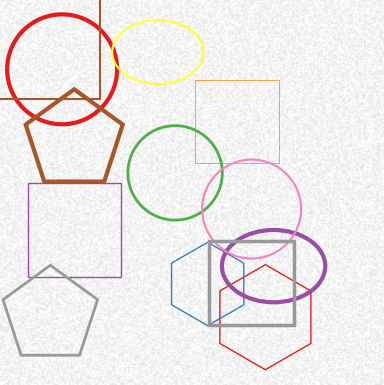[{"shape": "circle", "thickness": 3, "radius": 0.71, "center": [0.161, 0.82]}, {"shape": "hexagon", "thickness": 1, "radius": 0.68, "center": [0.689, 0.176]}, {"shape": "hexagon", "thickness": 1, "radius": 0.54, "center": [0.539, 0.262]}, {"shape": "circle", "thickness": 2, "radius": 0.61, "center": [0.455, 0.551]}, {"shape": "oval", "thickness": 3, "radius": 0.67, "center": [0.711, 0.309]}, {"shape": "square", "thickness": 1, "radius": 0.61, "center": [0.194, 0.403]}, {"shape": "square", "thickness": 0.5, "radius": 0.54, "center": [0.616, 0.685]}, {"shape": "oval", "thickness": 1.5, "radius": 0.59, "center": [0.41, 0.865]}, {"shape": "square", "thickness": 1.5, "radius": 0.67, "center": [0.125, 0.877]}, {"shape": "pentagon", "thickness": 3, "radius": 0.66, "center": [0.193, 0.636]}, {"shape": "circle", "thickness": 1.5, "radius": 0.64, "center": [0.654, 0.457]}, {"shape": "square", "thickness": 2.5, "radius": 0.55, "center": [0.653, 0.265]}, {"shape": "pentagon", "thickness": 2, "radius": 0.65, "center": [0.131, 0.182]}]